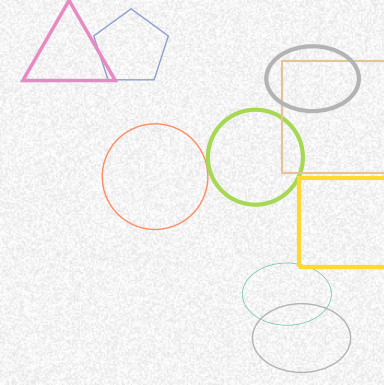[{"shape": "oval", "thickness": 0.5, "radius": 0.58, "center": [0.745, 0.236]}, {"shape": "circle", "thickness": 1, "radius": 0.69, "center": [0.403, 0.541]}, {"shape": "pentagon", "thickness": 1, "radius": 0.51, "center": [0.34, 0.875]}, {"shape": "triangle", "thickness": 2.5, "radius": 0.69, "center": [0.179, 0.86]}, {"shape": "circle", "thickness": 3, "radius": 0.62, "center": [0.663, 0.592]}, {"shape": "square", "thickness": 3, "radius": 0.58, "center": [0.892, 0.421]}, {"shape": "square", "thickness": 1.5, "radius": 0.73, "center": [0.878, 0.696]}, {"shape": "oval", "thickness": 3, "radius": 0.6, "center": [0.812, 0.796]}, {"shape": "oval", "thickness": 1, "radius": 0.64, "center": [0.783, 0.122]}]